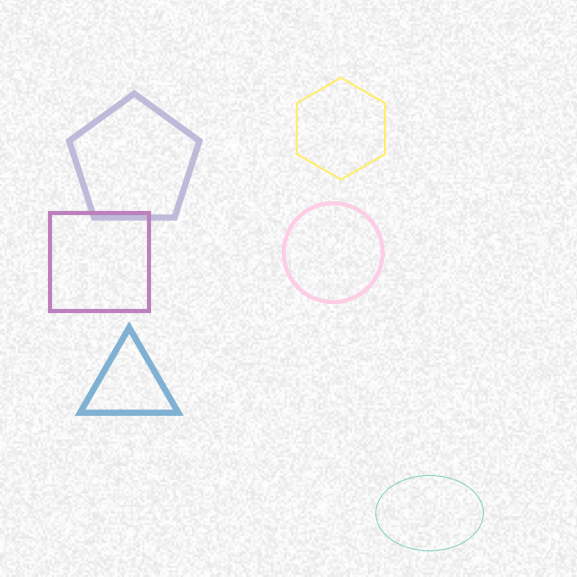[{"shape": "oval", "thickness": 0.5, "radius": 0.47, "center": [0.744, 0.111]}, {"shape": "pentagon", "thickness": 3, "radius": 0.59, "center": [0.233, 0.718]}, {"shape": "triangle", "thickness": 3, "radius": 0.49, "center": [0.224, 0.334]}, {"shape": "circle", "thickness": 2, "radius": 0.43, "center": [0.577, 0.562]}, {"shape": "square", "thickness": 2, "radius": 0.43, "center": [0.172, 0.545]}, {"shape": "hexagon", "thickness": 1, "radius": 0.44, "center": [0.59, 0.776]}]